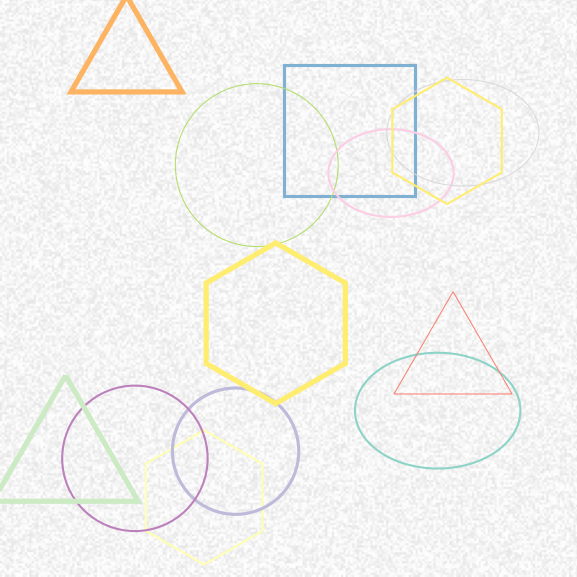[{"shape": "oval", "thickness": 1, "radius": 0.72, "center": [0.758, 0.288]}, {"shape": "hexagon", "thickness": 1, "radius": 0.58, "center": [0.354, 0.138]}, {"shape": "circle", "thickness": 1.5, "radius": 0.55, "center": [0.408, 0.218]}, {"shape": "triangle", "thickness": 0.5, "radius": 0.59, "center": [0.785, 0.376]}, {"shape": "square", "thickness": 1.5, "radius": 0.57, "center": [0.605, 0.774]}, {"shape": "triangle", "thickness": 2.5, "radius": 0.56, "center": [0.219, 0.895]}, {"shape": "circle", "thickness": 0.5, "radius": 0.71, "center": [0.445, 0.713]}, {"shape": "oval", "thickness": 1, "radius": 0.54, "center": [0.677, 0.699]}, {"shape": "oval", "thickness": 0.5, "radius": 0.66, "center": [0.801, 0.769]}, {"shape": "circle", "thickness": 1, "radius": 0.63, "center": [0.234, 0.205]}, {"shape": "triangle", "thickness": 2.5, "radius": 0.73, "center": [0.114, 0.204]}, {"shape": "hexagon", "thickness": 1, "radius": 0.55, "center": [0.774, 0.755]}, {"shape": "hexagon", "thickness": 2.5, "radius": 0.7, "center": [0.477, 0.439]}]